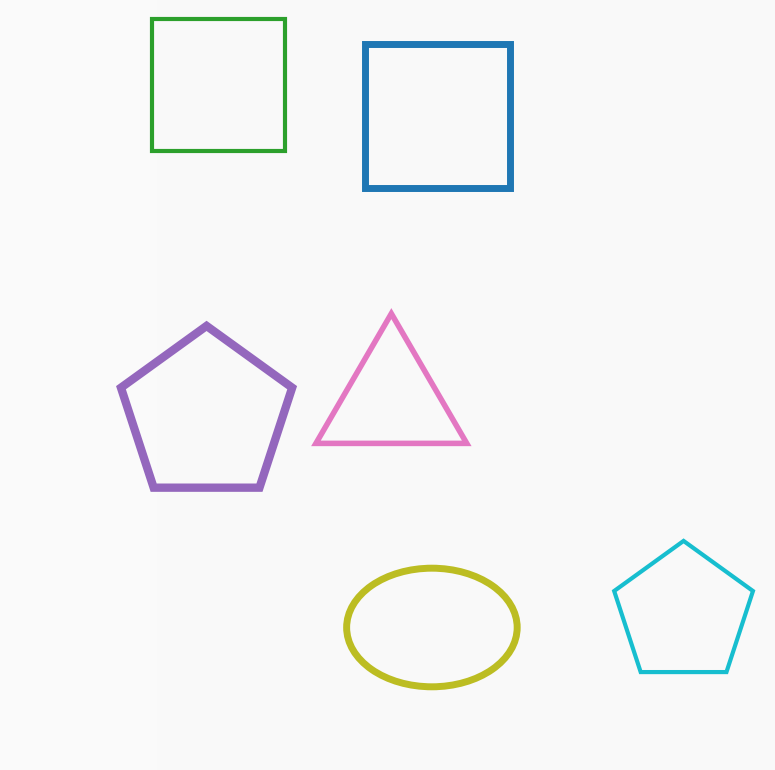[{"shape": "square", "thickness": 2.5, "radius": 0.47, "center": [0.564, 0.849]}, {"shape": "square", "thickness": 1.5, "radius": 0.43, "center": [0.282, 0.89]}, {"shape": "pentagon", "thickness": 3, "radius": 0.58, "center": [0.267, 0.461]}, {"shape": "triangle", "thickness": 2, "radius": 0.56, "center": [0.505, 0.48]}, {"shape": "oval", "thickness": 2.5, "radius": 0.55, "center": [0.557, 0.185]}, {"shape": "pentagon", "thickness": 1.5, "radius": 0.47, "center": [0.882, 0.203]}]